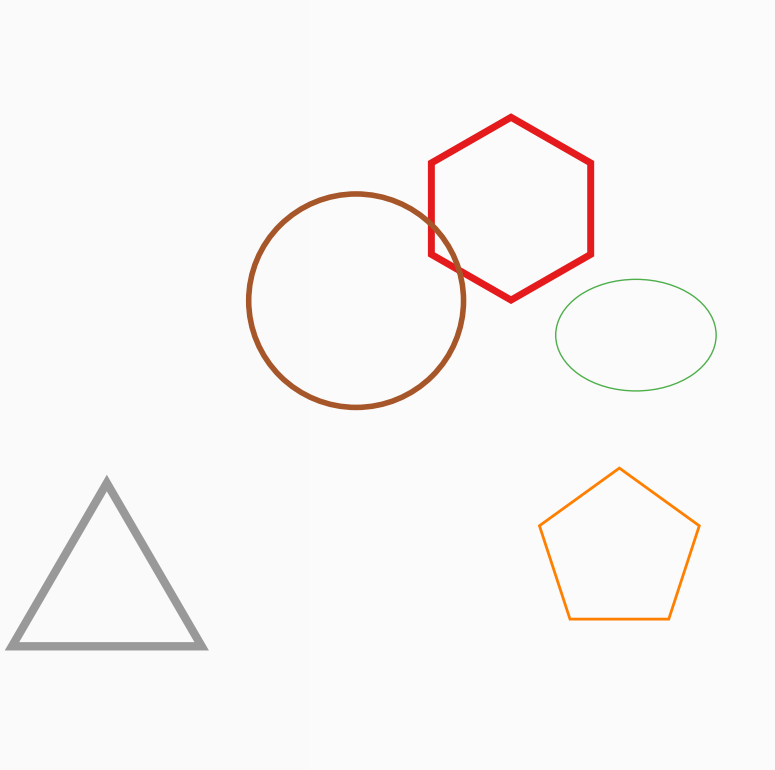[{"shape": "hexagon", "thickness": 2.5, "radius": 0.59, "center": [0.659, 0.729]}, {"shape": "oval", "thickness": 0.5, "radius": 0.52, "center": [0.821, 0.565]}, {"shape": "pentagon", "thickness": 1, "radius": 0.54, "center": [0.799, 0.284]}, {"shape": "circle", "thickness": 2, "radius": 0.69, "center": [0.46, 0.609]}, {"shape": "triangle", "thickness": 3, "radius": 0.71, "center": [0.138, 0.231]}]